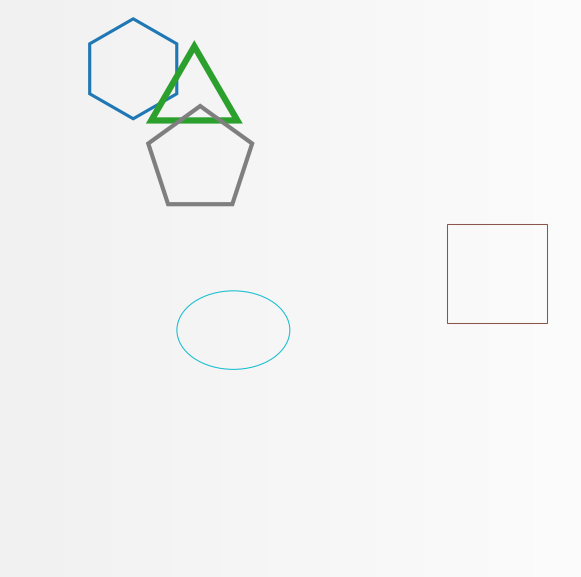[{"shape": "hexagon", "thickness": 1.5, "radius": 0.43, "center": [0.229, 0.88]}, {"shape": "triangle", "thickness": 3, "radius": 0.43, "center": [0.334, 0.833]}, {"shape": "square", "thickness": 0.5, "radius": 0.43, "center": [0.856, 0.525]}, {"shape": "pentagon", "thickness": 2, "radius": 0.47, "center": [0.344, 0.722]}, {"shape": "oval", "thickness": 0.5, "radius": 0.49, "center": [0.401, 0.428]}]